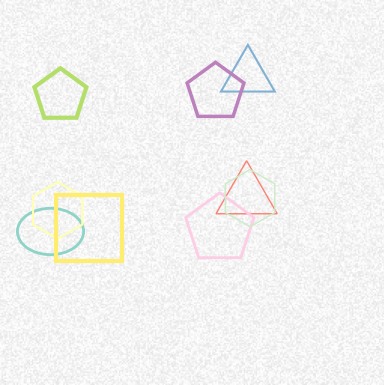[{"shape": "oval", "thickness": 2, "radius": 0.43, "center": [0.131, 0.399]}, {"shape": "hexagon", "thickness": 1.5, "radius": 0.37, "center": [0.15, 0.454]}, {"shape": "triangle", "thickness": 1, "radius": 0.46, "center": [0.641, 0.491]}, {"shape": "triangle", "thickness": 1.5, "radius": 0.4, "center": [0.644, 0.803]}, {"shape": "pentagon", "thickness": 3, "radius": 0.36, "center": [0.157, 0.752]}, {"shape": "pentagon", "thickness": 2, "radius": 0.47, "center": [0.571, 0.406]}, {"shape": "pentagon", "thickness": 2.5, "radius": 0.39, "center": [0.56, 0.76]}, {"shape": "hexagon", "thickness": 1, "radius": 0.37, "center": [0.649, 0.485]}, {"shape": "square", "thickness": 3, "radius": 0.42, "center": [0.232, 0.407]}]